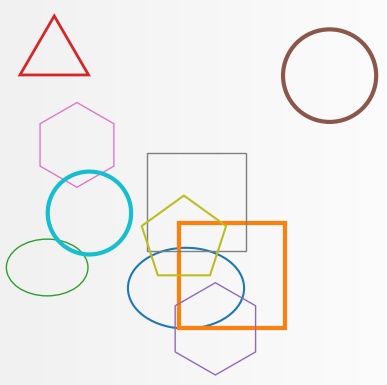[{"shape": "oval", "thickness": 1.5, "radius": 0.75, "center": [0.48, 0.251]}, {"shape": "square", "thickness": 3, "radius": 0.68, "center": [0.599, 0.285]}, {"shape": "oval", "thickness": 1, "radius": 0.53, "center": [0.122, 0.305]}, {"shape": "triangle", "thickness": 2, "radius": 0.51, "center": [0.14, 0.856]}, {"shape": "hexagon", "thickness": 1, "radius": 0.6, "center": [0.556, 0.146]}, {"shape": "circle", "thickness": 3, "radius": 0.6, "center": [0.851, 0.804]}, {"shape": "hexagon", "thickness": 1, "radius": 0.55, "center": [0.199, 0.624]}, {"shape": "square", "thickness": 1, "radius": 0.64, "center": [0.507, 0.474]}, {"shape": "pentagon", "thickness": 1.5, "radius": 0.57, "center": [0.475, 0.378]}, {"shape": "circle", "thickness": 3, "radius": 0.54, "center": [0.231, 0.447]}]